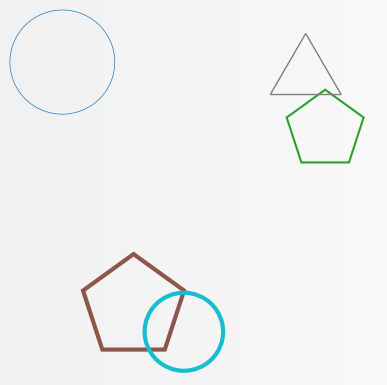[{"shape": "circle", "thickness": 0.5, "radius": 0.68, "center": [0.161, 0.839]}, {"shape": "pentagon", "thickness": 1.5, "radius": 0.52, "center": [0.839, 0.663]}, {"shape": "pentagon", "thickness": 3, "radius": 0.69, "center": [0.345, 0.203]}, {"shape": "triangle", "thickness": 1, "radius": 0.53, "center": [0.789, 0.807]}, {"shape": "circle", "thickness": 3, "radius": 0.51, "center": [0.474, 0.138]}]